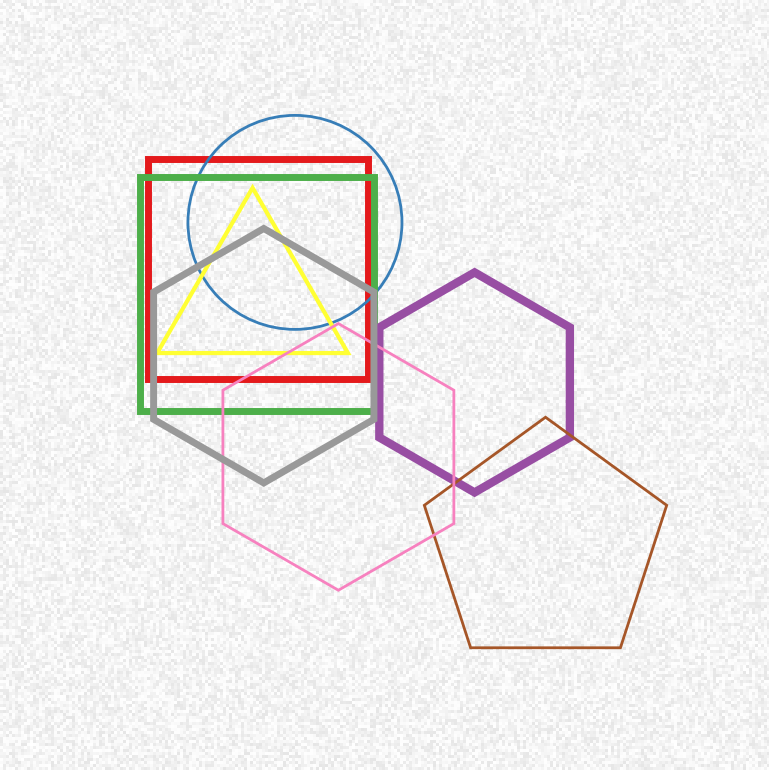[{"shape": "square", "thickness": 2.5, "radius": 0.71, "center": [0.335, 0.65]}, {"shape": "circle", "thickness": 1, "radius": 0.69, "center": [0.383, 0.711]}, {"shape": "square", "thickness": 2.5, "radius": 0.76, "center": [0.334, 0.618]}, {"shape": "hexagon", "thickness": 3, "radius": 0.71, "center": [0.616, 0.503]}, {"shape": "triangle", "thickness": 1.5, "radius": 0.72, "center": [0.328, 0.613]}, {"shape": "pentagon", "thickness": 1, "radius": 0.83, "center": [0.708, 0.293]}, {"shape": "hexagon", "thickness": 1, "radius": 0.87, "center": [0.439, 0.407]}, {"shape": "hexagon", "thickness": 2.5, "radius": 0.83, "center": [0.343, 0.538]}]